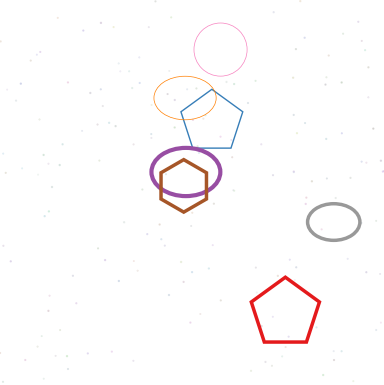[{"shape": "pentagon", "thickness": 2.5, "radius": 0.47, "center": [0.741, 0.187]}, {"shape": "pentagon", "thickness": 1, "radius": 0.42, "center": [0.55, 0.684]}, {"shape": "oval", "thickness": 3, "radius": 0.45, "center": [0.483, 0.553]}, {"shape": "oval", "thickness": 0.5, "radius": 0.4, "center": [0.481, 0.745]}, {"shape": "hexagon", "thickness": 2.5, "radius": 0.34, "center": [0.477, 0.517]}, {"shape": "circle", "thickness": 0.5, "radius": 0.35, "center": [0.573, 0.871]}, {"shape": "oval", "thickness": 2.5, "radius": 0.34, "center": [0.867, 0.423]}]